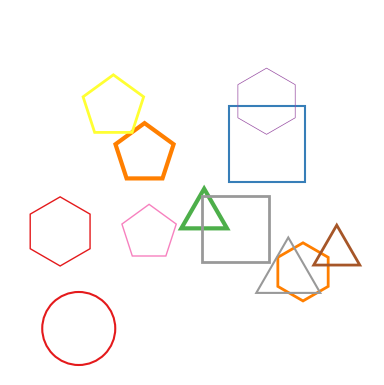[{"shape": "hexagon", "thickness": 1, "radius": 0.45, "center": [0.156, 0.399]}, {"shape": "circle", "thickness": 1.5, "radius": 0.47, "center": [0.205, 0.147]}, {"shape": "square", "thickness": 1.5, "radius": 0.49, "center": [0.694, 0.627]}, {"shape": "triangle", "thickness": 3, "radius": 0.34, "center": [0.53, 0.441]}, {"shape": "hexagon", "thickness": 0.5, "radius": 0.43, "center": [0.692, 0.737]}, {"shape": "hexagon", "thickness": 2, "radius": 0.38, "center": [0.787, 0.294]}, {"shape": "pentagon", "thickness": 3, "radius": 0.4, "center": [0.375, 0.601]}, {"shape": "pentagon", "thickness": 2, "radius": 0.41, "center": [0.294, 0.723]}, {"shape": "triangle", "thickness": 2, "radius": 0.35, "center": [0.875, 0.346]}, {"shape": "pentagon", "thickness": 1, "radius": 0.37, "center": [0.387, 0.395]}, {"shape": "square", "thickness": 2, "radius": 0.43, "center": [0.612, 0.405]}, {"shape": "triangle", "thickness": 1.5, "radius": 0.48, "center": [0.749, 0.287]}]